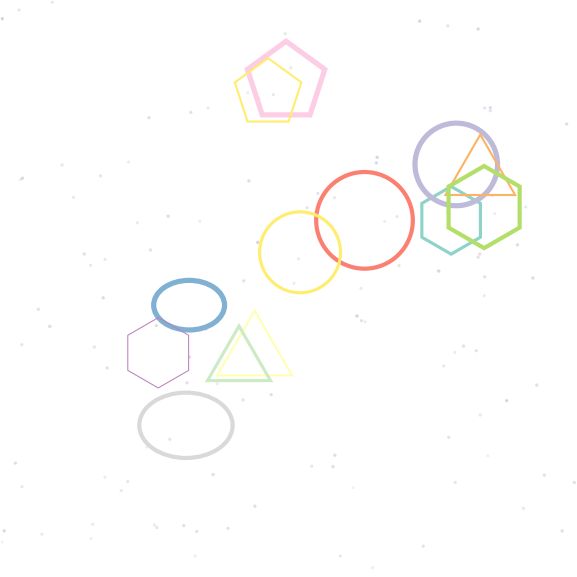[{"shape": "hexagon", "thickness": 1.5, "radius": 0.29, "center": [0.781, 0.618]}, {"shape": "triangle", "thickness": 1, "radius": 0.37, "center": [0.441, 0.387]}, {"shape": "circle", "thickness": 2.5, "radius": 0.36, "center": [0.79, 0.714]}, {"shape": "circle", "thickness": 2, "radius": 0.42, "center": [0.631, 0.618]}, {"shape": "oval", "thickness": 2.5, "radius": 0.31, "center": [0.327, 0.471]}, {"shape": "triangle", "thickness": 1, "radius": 0.35, "center": [0.832, 0.696]}, {"shape": "hexagon", "thickness": 2, "radius": 0.36, "center": [0.838, 0.641]}, {"shape": "pentagon", "thickness": 2.5, "radius": 0.35, "center": [0.495, 0.857]}, {"shape": "oval", "thickness": 2, "radius": 0.4, "center": [0.322, 0.263]}, {"shape": "hexagon", "thickness": 0.5, "radius": 0.3, "center": [0.274, 0.388]}, {"shape": "triangle", "thickness": 1.5, "radius": 0.31, "center": [0.414, 0.372]}, {"shape": "circle", "thickness": 1.5, "radius": 0.35, "center": [0.52, 0.562]}, {"shape": "pentagon", "thickness": 1, "radius": 0.3, "center": [0.464, 0.838]}]